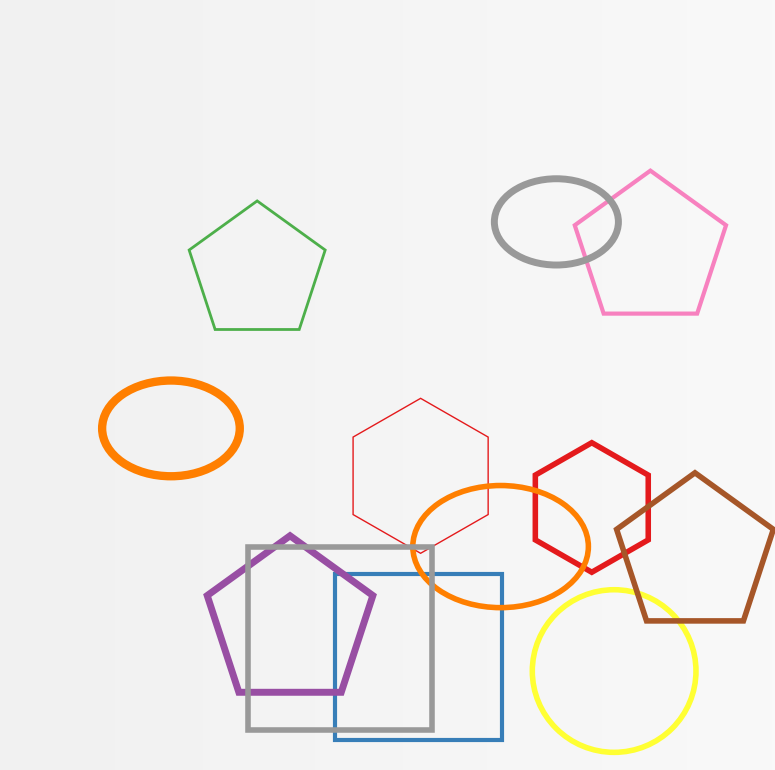[{"shape": "hexagon", "thickness": 0.5, "radius": 0.5, "center": [0.543, 0.382]}, {"shape": "hexagon", "thickness": 2, "radius": 0.42, "center": [0.764, 0.341]}, {"shape": "square", "thickness": 1.5, "radius": 0.54, "center": [0.54, 0.146]}, {"shape": "pentagon", "thickness": 1, "radius": 0.46, "center": [0.332, 0.647]}, {"shape": "pentagon", "thickness": 2.5, "radius": 0.56, "center": [0.374, 0.192]}, {"shape": "oval", "thickness": 2, "radius": 0.57, "center": [0.646, 0.29]}, {"shape": "oval", "thickness": 3, "radius": 0.44, "center": [0.221, 0.444]}, {"shape": "circle", "thickness": 2, "radius": 0.53, "center": [0.792, 0.129]}, {"shape": "pentagon", "thickness": 2, "radius": 0.53, "center": [0.897, 0.28]}, {"shape": "pentagon", "thickness": 1.5, "radius": 0.51, "center": [0.839, 0.676]}, {"shape": "square", "thickness": 2, "radius": 0.59, "center": [0.439, 0.171]}, {"shape": "oval", "thickness": 2.5, "radius": 0.4, "center": [0.718, 0.712]}]